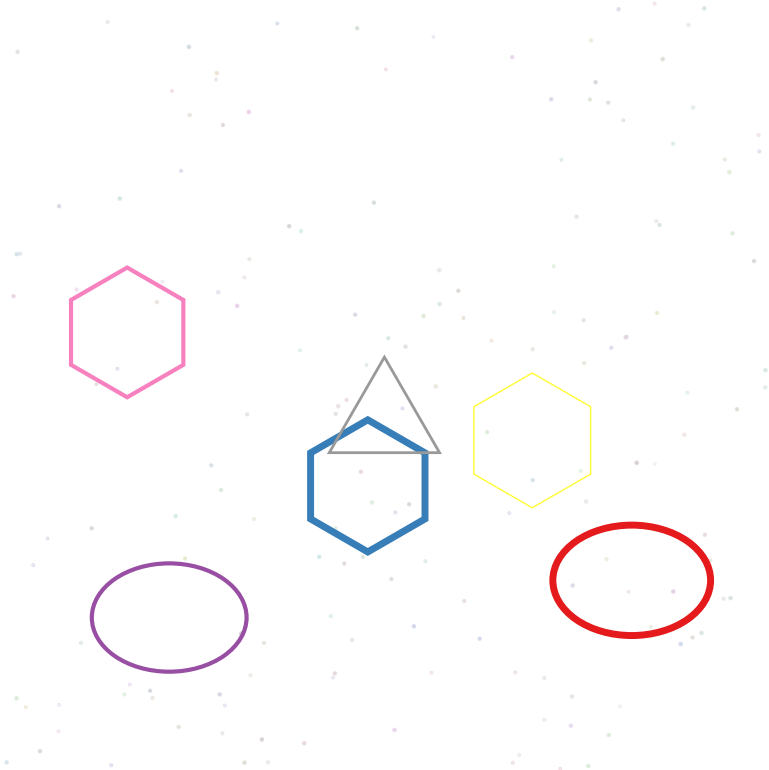[{"shape": "oval", "thickness": 2.5, "radius": 0.51, "center": [0.82, 0.246]}, {"shape": "hexagon", "thickness": 2.5, "radius": 0.43, "center": [0.478, 0.369]}, {"shape": "oval", "thickness": 1.5, "radius": 0.5, "center": [0.22, 0.198]}, {"shape": "hexagon", "thickness": 0.5, "radius": 0.44, "center": [0.691, 0.428]}, {"shape": "hexagon", "thickness": 1.5, "radius": 0.42, "center": [0.165, 0.568]}, {"shape": "triangle", "thickness": 1, "radius": 0.41, "center": [0.499, 0.453]}]